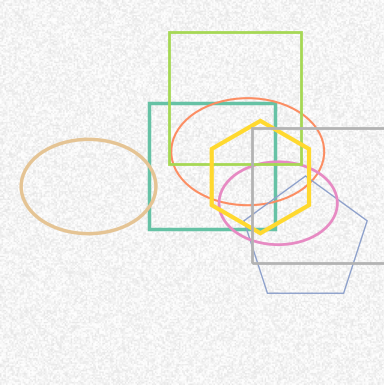[{"shape": "square", "thickness": 2.5, "radius": 0.82, "center": [0.551, 0.569]}, {"shape": "oval", "thickness": 1.5, "radius": 0.99, "center": [0.643, 0.606]}, {"shape": "pentagon", "thickness": 1, "radius": 0.84, "center": [0.794, 0.374]}, {"shape": "oval", "thickness": 2, "radius": 0.77, "center": [0.723, 0.472]}, {"shape": "square", "thickness": 2, "radius": 0.86, "center": [0.61, 0.745]}, {"shape": "hexagon", "thickness": 3, "radius": 0.73, "center": [0.676, 0.54]}, {"shape": "oval", "thickness": 2.5, "radius": 0.87, "center": [0.23, 0.516]}, {"shape": "square", "thickness": 2, "radius": 0.88, "center": [0.829, 0.492]}]